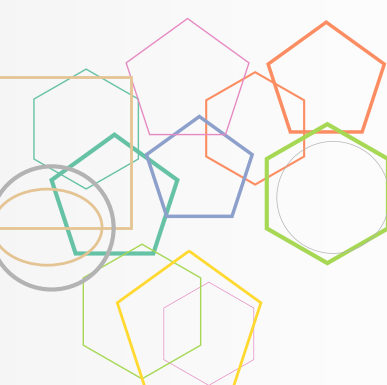[{"shape": "pentagon", "thickness": 3, "radius": 0.85, "center": [0.295, 0.48]}, {"shape": "hexagon", "thickness": 1, "radius": 0.78, "center": [0.222, 0.665]}, {"shape": "hexagon", "thickness": 1.5, "radius": 0.73, "center": [0.658, 0.667]}, {"shape": "pentagon", "thickness": 2.5, "radius": 0.79, "center": [0.842, 0.785]}, {"shape": "pentagon", "thickness": 2.5, "radius": 0.72, "center": [0.514, 0.554]}, {"shape": "pentagon", "thickness": 1, "radius": 0.83, "center": [0.484, 0.785]}, {"shape": "hexagon", "thickness": 0.5, "radius": 0.67, "center": [0.539, 0.133]}, {"shape": "hexagon", "thickness": 1, "radius": 0.87, "center": [0.366, 0.191]}, {"shape": "hexagon", "thickness": 3, "radius": 0.9, "center": [0.845, 0.497]}, {"shape": "pentagon", "thickness": 2, "radius": 0.97, "center": [0.488, 0.153]}, {"shape": "square", "thickness": 2, "radius": 0.98, "center": [0.142, 0.603]}, {"shape": "oval", "thickness": 2, "radius": 0.71, "center": [0.122, 0.41]}, {"shape": "circle", "thickness": 0.5, "radius": 0.73, "center": [0.86, 0.487]}, {"shape": "circle", "thickness": 3, "radius": 0.8, "center": [0.133, 0.408]}]